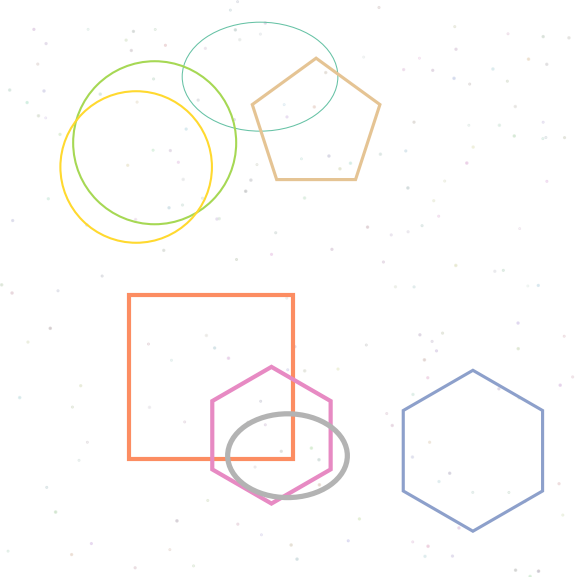[{"shape": "oval", "thickness": 0.5, "radius": 0.67, "center": [0.45, 0.866]}, {"shape": "square", "thickness": 2, "radius": 0.71, "center": [0.366, 0.346]}, {"shape": "hexagon", "thickness": 1.5, "radius": 0.7, "center": [0.819, 0.219]}, {"shape": "hexagon", "thickness": 2, "radius": 0.59, "center": [0.47, 0.245]}, {"shape": "circle", "thickness": 1, "radius": 0.71, "center": [0.268, 0.752]}, {"shape": "circle", "thickness": 1, "radius": 0.66, "center": [0.236, 0.71]}, {"shape": "pentagon", "thickness": 1.5, "radius": 0.58, "center": [0.547, 0.782]}, {"shape": "oval", "thickness": 2.5, "radius": 0.52, "center": [0.498, 0.21]}]